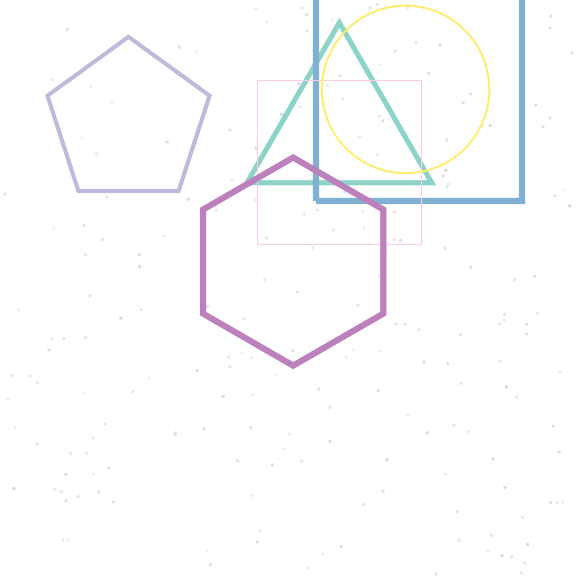[{"shape": "triangle", "thickness": 2.5, "radius": 0.92, "center": [0.588, 0.775]}, {"shape": "pentagon", "thickness": 2, "radius": 0.74, "center": [0.223, 0.788]}, {"shape": "square", "thickness": 3, "radius": 0.89, "center": [0.726, 0.829]}, {"shape": "square", "thickness": 0.5, "radius": 0.71, "center": [0.587, 0.718]}, {"shape": "hexagon", "thickness": 3, "radius": 0.9, "center": [0.508, 0.546]}, {"shape": "circle", "thickness": 1, "radius": 0.73, "center": [0.702, 0.844]}]